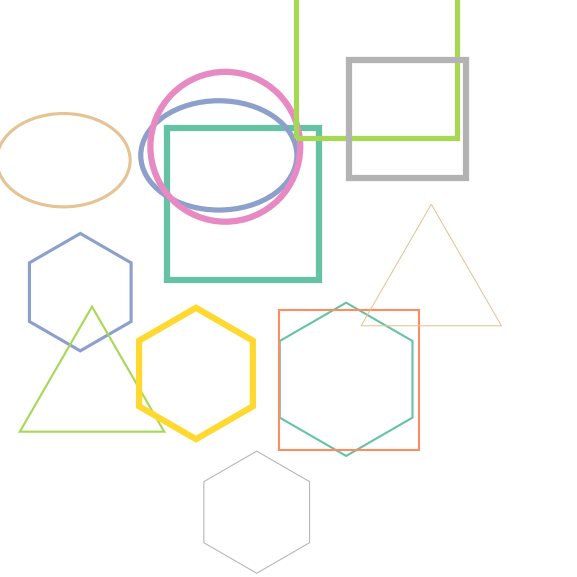[{"shape": "hexagon", "thickness": 1, "radius": 0.66, "center": [0.599, 0.342]}, {"shape": "square", "thickness": 3, "radius": 0.66, "center": [0.421, 0.646]}, {"shape": "square", "thickness": 1, "radius": 0.61, "center": [0.604, 0.342]}, {"shape": "hexagon", "thickness": 1.5, "radius": 0.51, "center": [0.139, 0.493]}, {"shape": "oval", "thickness": 2.5, "radius": 0.68, "center": [0.379, 0.73]}, {"shape": "circle", "thickness": 3, "radius": 0.65, "center": [0.39, 0.745]}, {"shape": "triangle", "thickness": 1, "radius": 0.72, "center": [0.159, 0.324]}, {"shape": "square", "thickness": 2.5, "radius": 0.69, "center": [0.652, 0.899]}, {"shape": "hexagon", "thickness": 3, "radius": 0.57, "center": [0.339, 0.352]}, {"shape": "oval", "thickness": 1.5, "radius": 0.58, "center": [0.11, 0.722]}, {"shape": "triangle", "thickness": 0.5, "radius": 0.7, "center": [0.747, 0.505]}, {"shape": "hexagon", "thickness": 0.5, "radius": 0.53, "center": [0.444, 0.112]}, {"shape": "square", "thickness": 3, "radius": 0.51, "center": [0.706, 0.794]}]